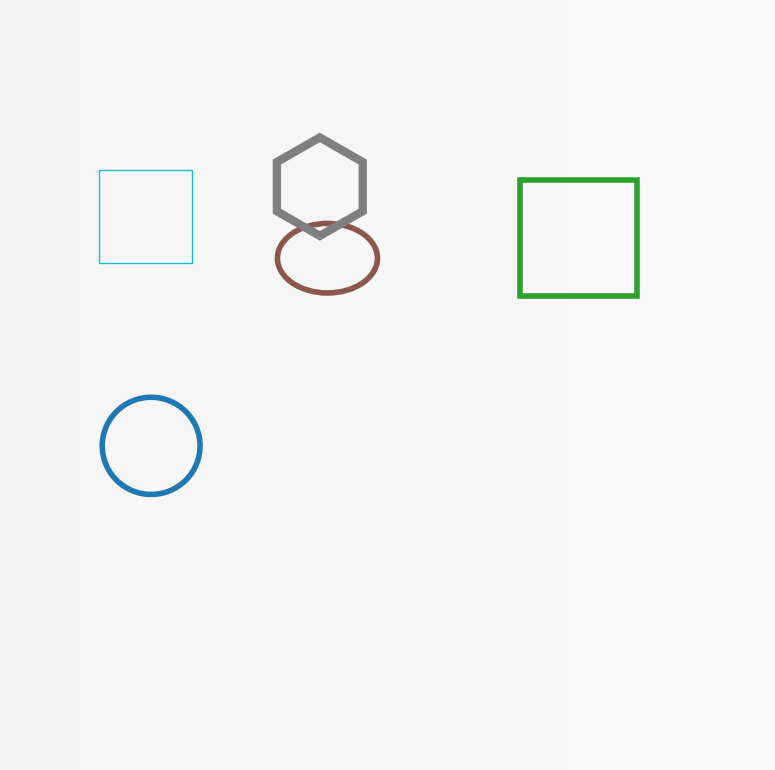[{"shape": "circle", "thickness": 2, "radius": 0.32, "center": [0.195, 0.421]}, {"shape": "square", "thickness": 2, "radius": 0.38, "center": [0.747, 0.69]}, {"shape": "oval", "thickness": 2, "radius": 0.32, "center": [0.423, 0.665]}, {"shape": "hexagon", "thickness": 3, "radius": 0.32, "center": [0.413, 0.758]}, {"shape": "square", "thickness": 0.5, "radius": 0.3, "center": [0.187, 0.719]}]